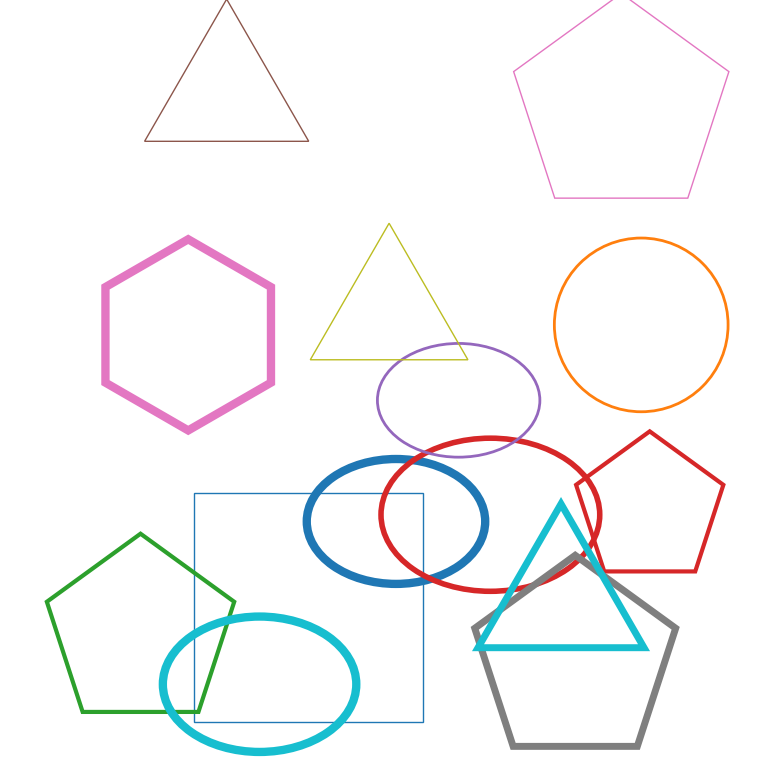[{"shape": "square", "thickness": 0.5, "radius": 0.74, "center": [0.401, 0.211]}, {"shape": "oval", "thickness": 3, "radius": 0.58, "center": [0.514, 0.323]}, {"shape": "circle", "thickness": 1, "radius": 0.56, "center": [0.833, 0.578]}, {"shape": "pentagon", "thickness": 1.5, "radius": 0.64, "center": [0.183, 0.179]}, {"shape": "oval", "thickness": 2, "radius": 0.71, "center": [0.637, 0.332]}, {"shape": "pentagon", "thickness": 1.5, "radius": 0.5, "center": [0.844, 0.339]}, {"shape": "oval", "thickness": 1, "radius": 0.53, "center": [0.596, 0.48]}, {"shape": "triangle", "thickness": 0.5, "radius": 0.62, "center": [0.294, 0.878]}, {"shape": "pentagon", "thickness": 0.5, "radius": 0.73, "center": [0.807, 0.862]}, {"shape": "hexagon", "thickness": 3, "radius": 0.62, "center": [0.244, 0.565]}, {"shape": "pentagon", "thickness": 2.5, "radius": 0.69, "center": [0.747, 0.142]}, {"shape": "triangle", "thickness": 0.5, "radius": 0.59, "center": [0.505, 0.592]}, {"shape": "oval", "thickness": 3, "radius": 0.63, "center": [0.337, 0.111]}, {"shape": "triangle", "thickness": 2.5, "radius": 0.62, "center": [0.729, 0.221]}]